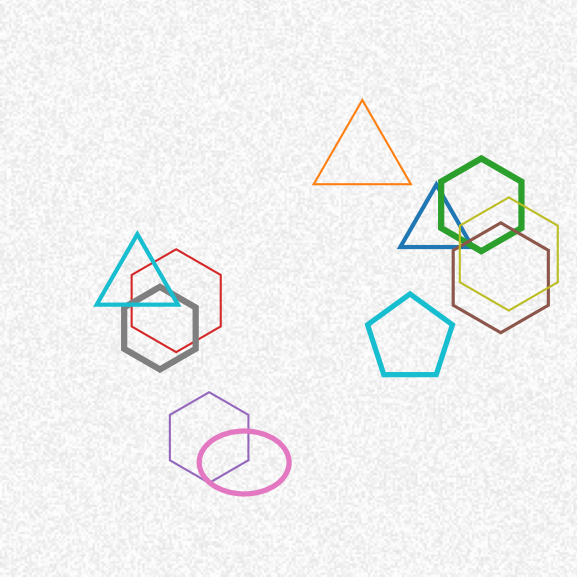[{"shape": "triangle", "thickness": 2, "radius": 0.36, "center": [0.756, 0.607]}, {"shape": "triangle", "thickness": 1, "radius": 0.49, "center": [0.627, 0.729]}, {"shape": "hexagon", "thickness": 3, "radius": 0.4, "center": [0.833, 0.644]}, {"shape": "hexagon", "thickness": 1, "radius": 0.45, "center": [0.305, 0.478]}, {"shape": "hexagon", "thickness": 1, "radius": 0.39, "center": [0.362, 0.241]}, {"shape": "hexagon", "thickness": 1.5, "radius": 0.48, "center": [0.867, 0.518]}, {"shape": "oval", "thickness": 2.5, "radius": 0.39, "center": [0.423, 0.198]}, {"shape": "hexagon", "thickness": 3, "radius": 0.36, "center": [0.277, 0.431]}, {"shape": "hexagon", "thickness": 1, "radius": 0.49, "center": [0.881, 0.559]}, {"shape": "pentagon", "thickness": 2.5, "radius": 0.39, "center": [0.71, 0.413]}, {"shape": "triangle", "thickness": 2, "radius": 0.41, "center": [0.238, 0.512]}]